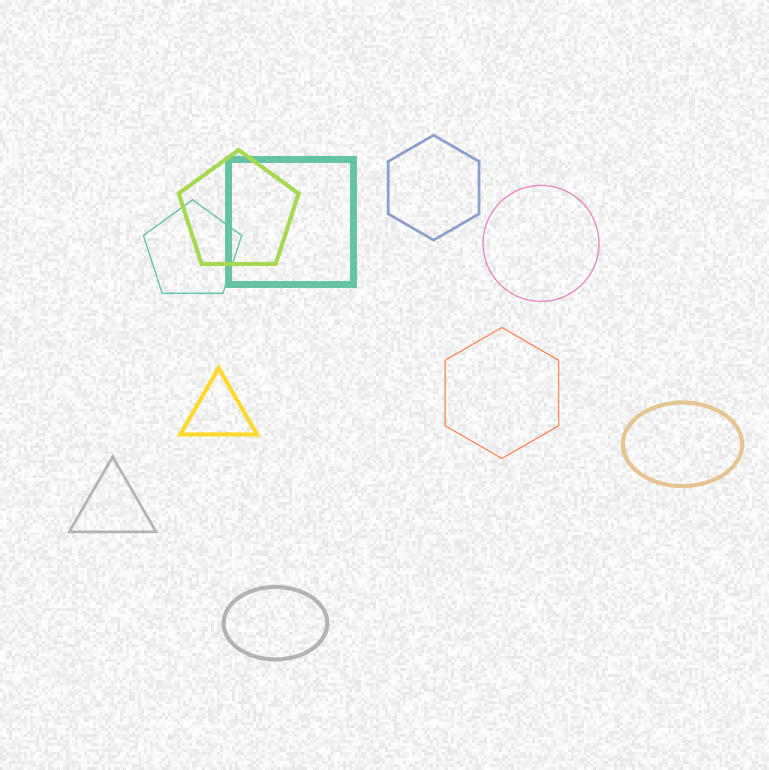[{"shape": "square", "thickness": 2.5, "radius": 0.41, "center": [0.377, 0.712]}, {"shape": "pentagon", "thickness": 0.5, "radius": 0.34, "center": [0.25, 0.673]}, {"shape": "hexagon", "thickness": 0.5, "radius": 0.43, "center": [0.652, 0.49]}, {"shape": "hexagon", "thickness": 1, "radius": 0.34, "center": [0.563, 0.756]}, {"shape": "circle", "thickness": 0.5, "radius": 0.38, "center": [0.703, 0.684]}, {"shape": "pentagon", "thickness": 1.5, "radius": 0.41, "center": [0.31, 0.723]}, {"shape": "triangle", "thickness": 1.5, "radius": 0.29, "center": [0.284, 0.464]}, {"shape": "oval", "thickness": 1.5, "radius": 0.39, "center": [0.886, 0.423]}, {"shape": "triangle", "thickness": 1, "radius": 0.33, "center": [0.146, 0.342]}, {"shape": "oval", "thickness": 1.5, "radius": 0.34, "center": [0.358, 0.191]}]